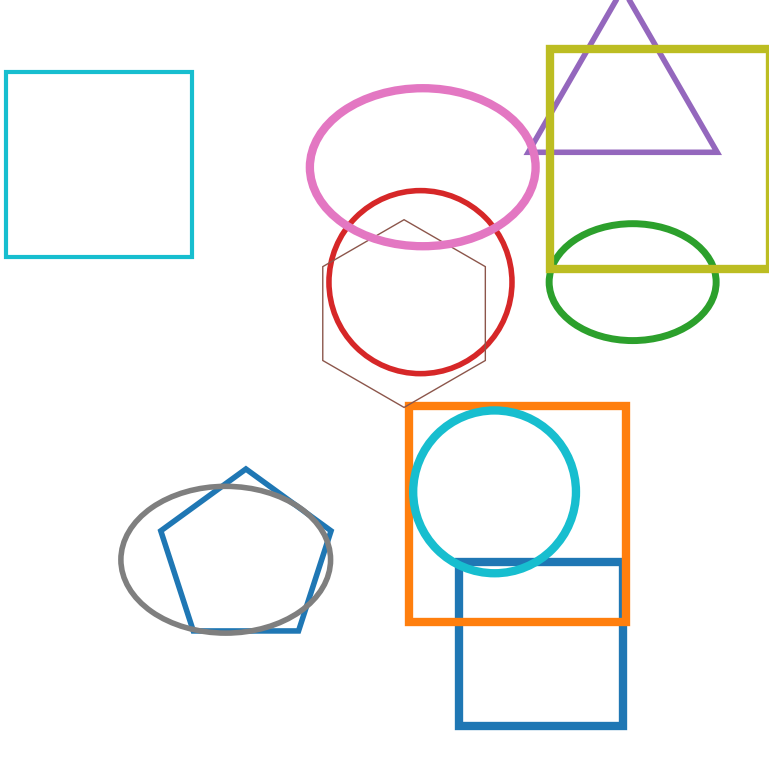[{"shape": "square", "thickness": 3, "radius": 0.53, "center": [0.702, 0.163]}, {"shape": "pentagon", "thickness": 2, "radius": 0.58, "center": [0.319, 0.275]}, {"shape": "square", "thickness": 3, "radius": 0.7, "center": [0.672, 0.332]}, {"shape": "oval", "thickness": 2.5, "radius": 0.54, "center": [0.822, 0.634]}, {"shape": "circle", "thickness": 2, "radius": 0.59, "center": [0.546, 0.634]}, {"shape": "triangle", "thickness": 2, "radius": 0.71, "center": [0.809, 0.873]}, {"shape": "hexagon", "thickness": 0.5, "radius": 0.61, "center": [0.525, 0.593]}, {"shape": "oval", "thickness": 3, "radius": 0.73, "center": [0.549, 0.783]}, {"shape": "oval", "thickness": 2, "radius": 0.68, "center": [0.293, 0.273]}, {"shape": "square", "thickness": 3, "radius": 0.71, "center": [0.857, 0.794]}, {"shape": "circle", "thickness": 3, "radius": 0.53, "center": [0.642, 0.361]}, {"shape": "square", "thickness": 1.5, "radius": 0.6, "center": [0.128, 0.787]}]